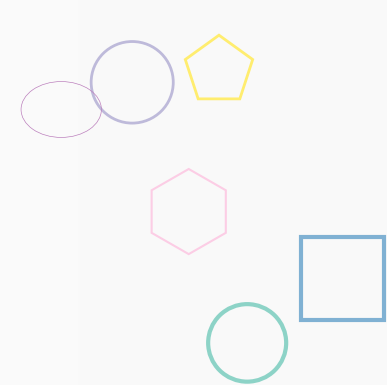[{"shape": "circle", "thickness": 3, "radius": 0.5, "center": [0.638, 0.109]}, {"shape": "circle", "thickness": 2, "radius": 0.53, "center": [0.341, 0.786]}, {"shape": "square", "thickness": 3, "radius": 0.54, "center": [0.885, 0.277]}, {"shape": "hexagon", "thickness": 1.5, "radius": 0.55, "center": [0.487, 0.451]}, {"shape": "oval", "thickness": 0.5, "radius": 0.52, "center": [0.158, 0.716]}, {"shape": "pentagon", "thickness": 2, "radius": 0.46, "center": [0.565, 0.817]}]